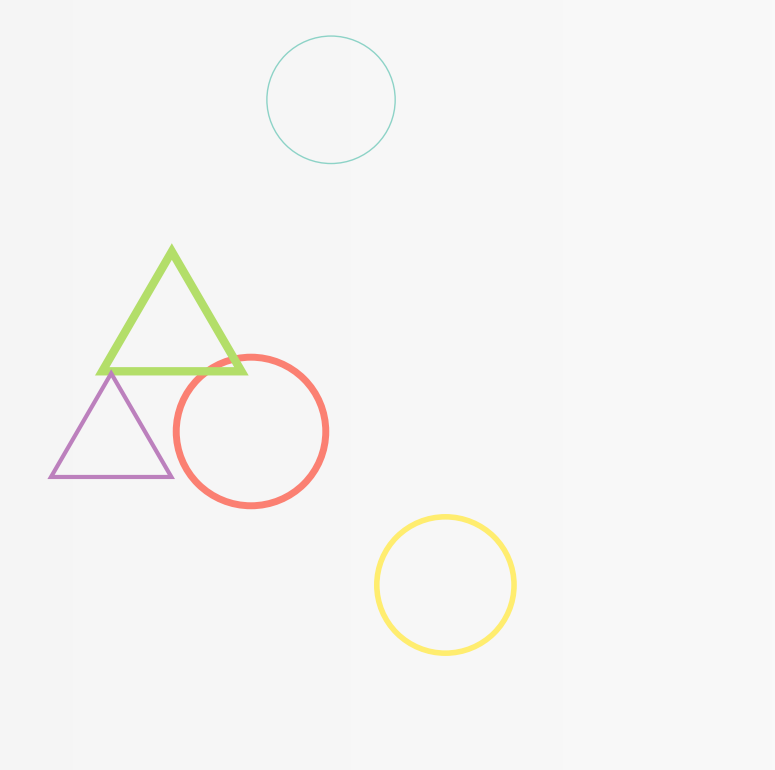[{"shape": "circle", "thickness": 0.5, "radius": 0.41, "center": [0.427, 0.87]}, {"shape": "circle", "thickness": 2.5, "radius": 0.48, "center": [0.324, 0.44]}, {"shape": "triangle", "thickness": 3, "radius": 0.52, "center": [0.222, 0.57]}, {"shape": "triangle", "thickness": 1.5, "radius": 0.45, "center": [0.143, 0.425]}, {"shape": "circle", "thickness": 2, "radius": 0.44, "center": [0.575, 0.24]}]